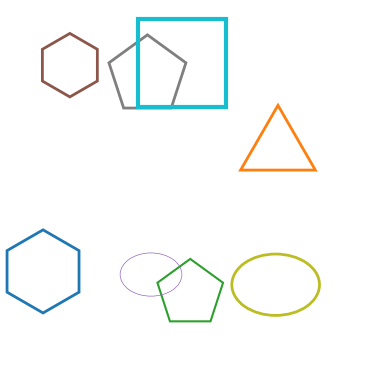[{"shape": "hexagon", "thickness": 2, "radius": 0.54, "center": [0.112, 0.295]}, {"shape": "triangle", "thickness": 2, "radius": 0.56, "center": [0.722, 0.614]}, {"shape": "pentagon", "thickness": 1.5, "radius": 0.45, "center": [0.494, 0.238]}, {"shape": "oval", "thickness": 0.5, "radius": 0.4, "center": [0.392, 0.287]}, {"shape": "hexagon", "thickness": 2, "radius": 0.41, "center": [0.181, 0.831]}, {"shape": "pentagon", "thickness": 2, "radius": 0.53, "center": [0.383, 0.804]}, {"shape": "oval", "thickness": 2, "radius": 0.57, "center": [0.716, 0.26]}, {"shape": "square", "thickness": 3, "radius": 0.57, "center": [0.472, 0.836]}]